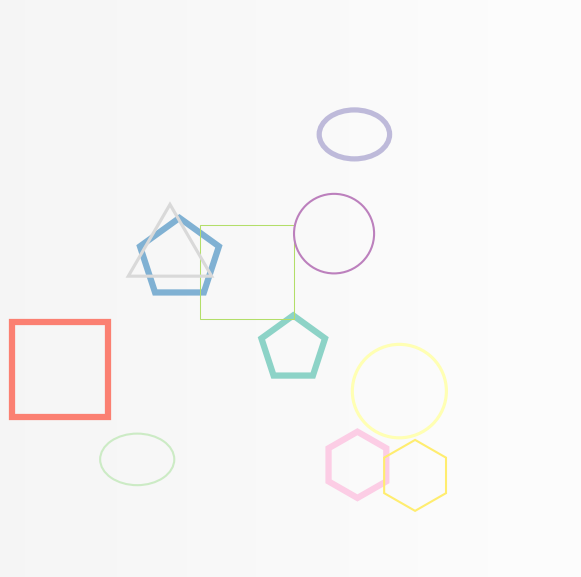[{"shape": "pentagon", "thickness": 3, "radius": 0.29, "center": [0.504, 0.395]}, {"shape": "circle", "thickness": 1.5, "radius": 0.4, "center": [0.687, 0.322]}, {"shape": "oval", "thickness": 2.5, "radius": 0.3, "center": [0.61, 0.766]}, {"shape": "square", "thickness": 3, "radius": 0.41, "center": [0.103, 0.359]}, {"shape": "pentagon", "thickness": 3, "radius": 0.36, "center": [0.309, 0.55]}, {"shape": "square", "thickness": 0.5, "radius": 0.41, "center": [0.425, 0.528]}, {"shape": "hexagon", "thickness": 3, "radius": 0.29, "center": [0.615, 0.194]}, {"shape": "triangle", "thickness": 1.5, "radius": 0.41, "center": [0.292, 0.562]}, {"shape": "circle", "thickness": 1, "radius": 0.34, "center": [0.575, 0.595]}, {"shape": "oval", "thickness": 1, "radius": 0.32, "center": [0.236, 0.204]}, {"shape": "hexagon", "thickness": 1, "radius": 0.31, "center": [0.714, 0.176]}]